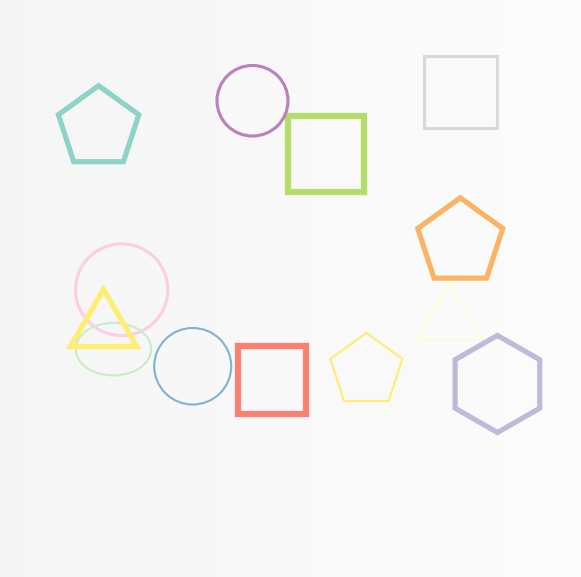[{"shape": "pentagon", "thickness": 2.5, "radius": 0.36, "center": [0.17, 0.778]}, {"shape": "triangle", "thickness": 0.5, "radius": 0.33, "center": [0.774, 0.443]}, {"shape": "hexagon", "thickness": 2.5, "radius": 0.42, "center": [0.856, 0.334]}, {"shape": "square", "thickness": 3, "radius": 0.29, "center": [0.468, 0.341]}, {"shape": "circle", "thickness": 1, "radius": 0.33, "center": [0.332, 0.365]}, {"shape": "pentagon", "thickness": 2.5, "radius": 0.38, "center": [0.792, 0.58]}, {"shape": "square", "thickness": 3, "radius": 0.33, "center": [0.561, 0.732]}, {"shape": "circle", "thickness": 1.5, "radius": 0.4, "center": [0.209, 0.497]}, {"shape": "square", "thickness": 1.5, "radius": 0.31, "center": [0.793, 0.84]}, {"shape": "circle", "thickness": 1.5, "radius": 0.31, "center": [0.434, 0.825]}, {"shape": "oval", "thickness": 1, "radius": 0.32, "center": [0.195, 0.395]}, {"shape": "pentagon", "thickness": 1, "radius": 0.33, "center": [0.63, 0.358]}, {"shape": "triangle", "thickness": 2.5, "radius": 0.33, "center": [0.178, 0.432]}]